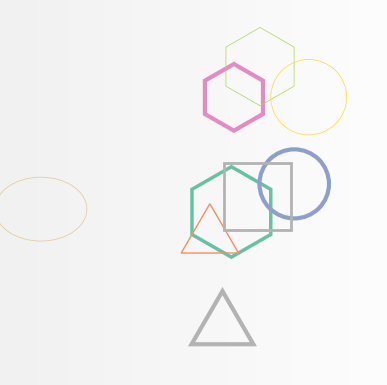[{"shape": "hexagon", "thickness": 2.5, "radius": 0.59, "center": [0.597, 0.45]}, {"shape": "triangle", "thickness": 1, "radius": 0.43, "center": [0.542, 0.385]}, {"shape": "circle", "thickness": 3, "radius": 0.45, "center": [0.759, 0.522]}, {"shape": "hexagon", "thickness": 3, "radius": 0.43, "center": [0.604, 0.747]}, {"shape": "hexagon", "thickness": 0.5, "radius": 0.51, "center": [0.671, 0.827]}, {"shape": "circle", "thickness": 0.5, "radius": 0.49, "center": [0.797, 0.747]}, {"shape": "oval", "thickness": 0.5, "radius": 0.59, "center": [0.106, 0.457]}, {"shape": "triangle", "thickness": 3, "radius": 0.46, "center": [0.574, 0.152]}, {"shape": "square", "thickness": 2, "radius": 0.44, "center": [0.664, 0.489]}]